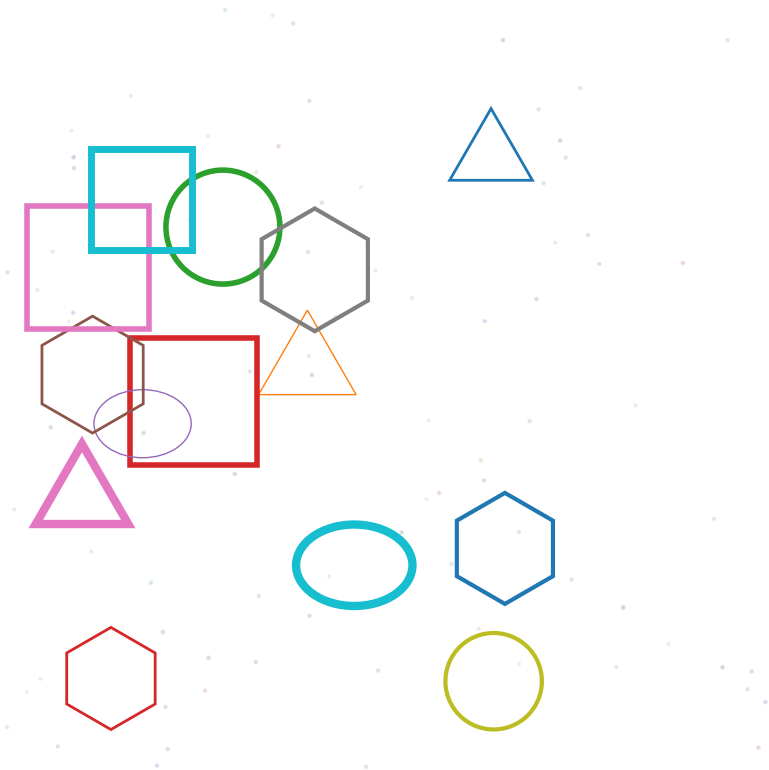[{"shape": "hexagon", "thickness": 1.5, "radius": 0.36, "center": [0.656, 0.288]}, {"shape": "triangle", "thickness": 1, "radius": 0.31, "center": [0.638, 0.797]}, {"shape": "triangle", "thickness": 0.5, "radius": 0.37, "center": [0.399, 0.524]}, {"shape": "circle", "thickness": 2, "radius": 0.37, "center": [0.29, 0.705]}, {"shape": "square", "thickness": 2, "radius": 0.41, "center": [0.251, 0.479]}, {"shape": "hexagon", "thickness": 1, "radius": 0.33, "center": [0.144, 0.119]}, {"shape": "oval", "thickness": 0.5, "radius": 0.32, "center": [0.185, 0.45]}, {"shape": "hexagon", "thickness": 1, "radius": 0.38, "center": [0.12, 0.513]}, {"shape": "triangle", "thickness": 3, "radius": 0.35, "center": [0.107, 0.354]}, {"shape": "square", "thickness": 2, "radius": 0.4, "center": [0.114, 0.653]}, {"shape": "hexagon", "thickness": 1.5, "radius": 0.4, "center": [0.409, 0.65]}, {"shape": "circle", "thickness": 1.5, "radius": 0.31, "center": [0.641, 0.115]}, {"shape": "square", "thickness": 2.5, "radius": 0.33, "center": [0.183, 0.741]}, {"shape": "oval", "thickness": 3, "radius": 0.38, "center": [0.46, 0.266]}]